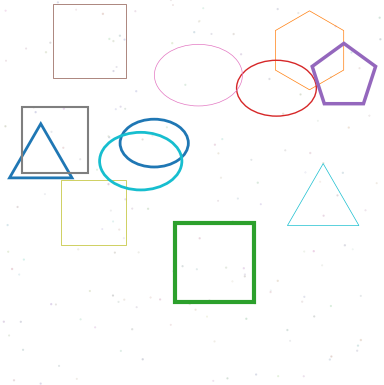[{"shape": "oval", "thickness": 2, "radius": 0.44, "center": [0.401, 0.628]}, {"shape": "triangle", "thickness": 2, "radius": 0.47, "center": [0.106, 0.585]}, {"shape": "hexagon", "thickness": 0.5, "radius": 0.51, "center": [0.804, 0.869]}, {"shape": "square", "thickness": 3, "radius": 0.51, "center": [0.558, 0.319]}, {"shape": "oval", "thickness": 1, "radius": 0.52, "center": [0.718, 0.771]}, {"shape": "pentagon", "thickness": 2.5, "radius": 0.43, "center": [0.893, 0.801]}, {"shape": "square", "thickness": 0.5, "radius": 0.48, "center": [0.232, 0.893]}, {"shape": "oval", "thickness": 0.5, "radius": 0.57, "center": [0.515, 0.805]}, {"shape": "square", "thickness": 1.5, "radius": 0.43, "center": [0.143, 0.636]}, {"shape": "square", "thickness": 0.5, "radius": 0.42, "center": [0.242, 0.449]}, {"shape": "triangle", "thickness": 0.5, "radius": 0.54, "center": [0.839, 0.468]}, {"shape": "oval", "thickness": 2, "radius": 0.53, "center": [0.366, 0.581]}]